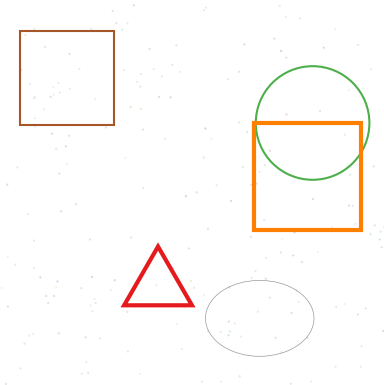[{"shape": "triangle", "thickness": 3, "radius": 0.51, "center": [0.41, 0.258]}, {"shape": "circle", "thickness": 1.5, "radius": 0.74, "center": [0.812, 0.681]}, {"shape": "square", "thickness": 3, "radius": 0.7, "center": [0.798, 0.542]}, {"shape": "square", "thickness": 1.5, "radius": 0.61, "center": [0.173, 0.797]}, {"shape": "oval", "thickness": 0.5, "radius": 0.7, "center": [0.675, 0.173]}]